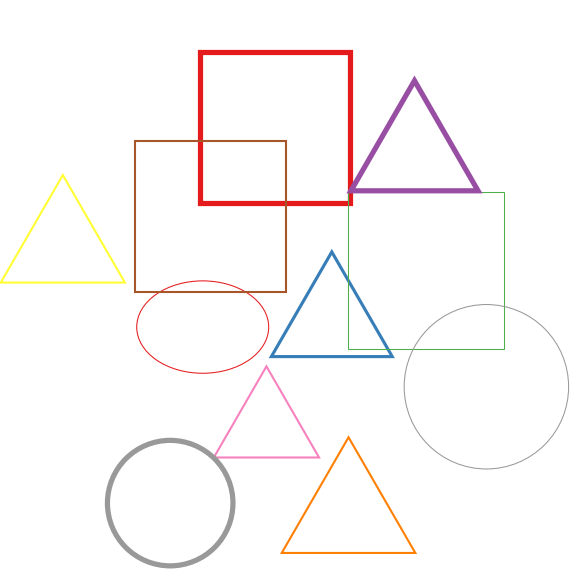[{"shape": "square", "thickness": 2.5, "radius": 0.65, "center": [0.476, 0.779]}, {"shape": "oval", "thickness": 0.5, "radius": 0.57, "center": [0.351, 0.433]}, {"shape": "triangle", "thickness": 1.5, "radius": 0.6, "center": [0.575, 0.442]}, {"shape": "square", "thickness": 0.5, "radius": 0.68, "center": [0.738, 0.531]}, {"shape": "triangle", "thickness": 2.5, "radius": 0.64, "center": [0.718, 0.732]}, {"shape": "triangle", "thickness": 1, "radius": 0.67, "center": [0.604, 0.108]}, {"shape": "triangle", "thickness": 1, "radius": 0.62, "center": [0.109, 0.572]}, {"shape": "square", "thickness": 1, "radius": 0.65, "center": [0.365, 0.624]}, {"shape": "triangle", "thickness": 1, "radius": 0.53, "center": [0.461, 0.26]}, {"shape": "circle", "thickness": 2.5, "radius": 0.54, "center": [0.295, 0.128]}, {"shape": "circle", "thickness": 0.5, "radius": 0.71, "center": [0.842, 0.329]}]